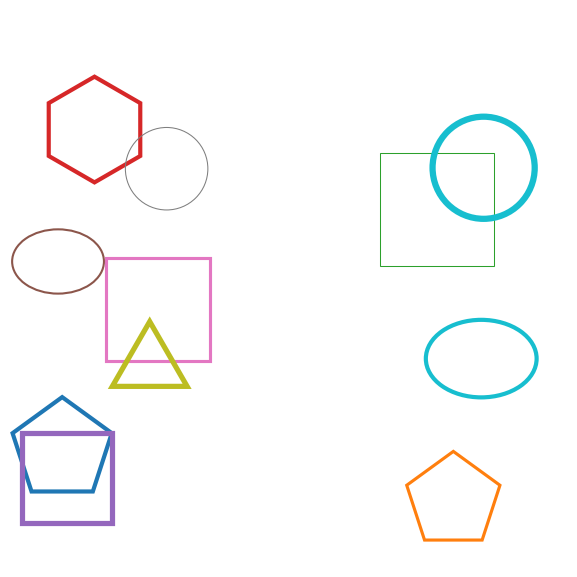[{"shape": "pentagon", "thickness": 2, "radius": 0.45, "center": [0.108, 0.221]}, {"shape": "pentagon", "thickness": 1.5, "radius": 0.42, "center": [0.785, 0.133]}, {"shape": "square", "thickness": 0.5, "radius": 0.49, "center": [0.757, 0.637]}, {"shape": "hexagon", "thickness": 2, "radius": 0.46, "center": [0.164, 0.775]}, {"shape": "square", "thickness": 2.5, "radius": 0.39, "center": [0.117, 0.171]}, {"shape": "oval", "thickness": 1, "radius": 0.4, "center": [0.101, 0.546]}, {"shape": "square", "thickness": 1.5, "radius": 0.45, "center": [0.274, 0.463]}, {"shape": "circle", "thickness": 0.5, "radius": 0.36, "center": [0.289, 0.707]}, {"shape": "triangle", "thickness": 2.5, "radius": 0.37, "center": [0.259, 0.367]}, {"shape": "circle", "thickness": 3, "radius": 0.44, "center": [0.837, 0.709]}, {"shape": "oval", "thickness": 2, "radius": 0.48, "center": [0.833, 0.378]}]